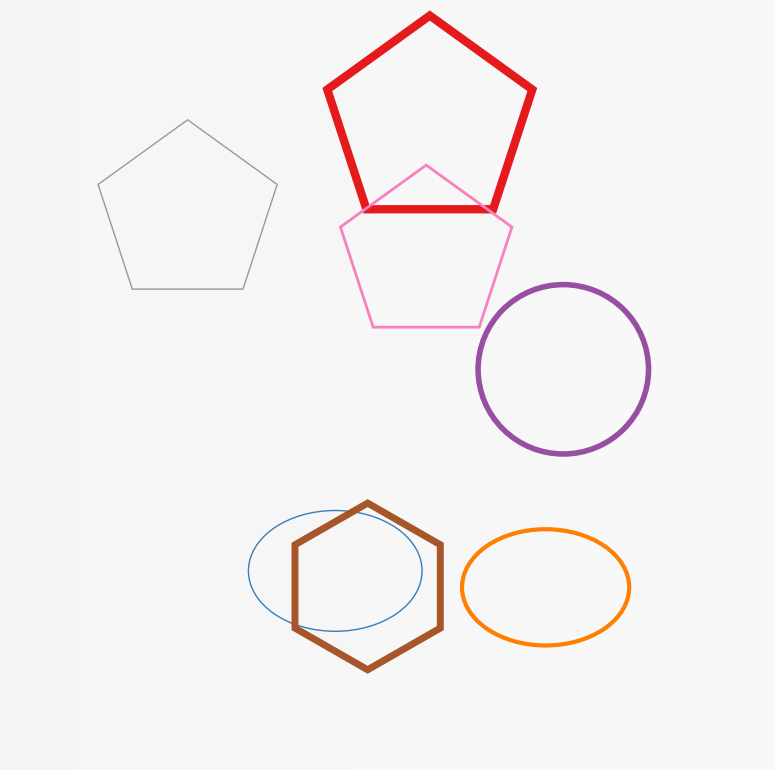[{"shape": "pentagon", "thickness": 3, "radius": 0.7, "center": [0.555, 0.841]}, {"shape": "oval", "thickness": 0.5, "radius": 0.56, "center": [0.433, 0.259]}, {"shape": "circle", "thickness": 2, "radius": 0.55, "center": [0.727, 0.52]}, {"shape": "oval", "thickness": 1.5, "radius": 0.54, "center": [0.704, 0.237]}, {"shape": "hexagon", "thickness": 2.5, "radius": 0.54, "center": [0.474, 0.238]}, {"shape": "pentagon", "thickness": 1, "radius": 0.58, "center": [0.55, 0.669]}, {"shape": "pentagon", "thickness": 0.5, "radius": 0.61, "center": [0.242, 0.723]}]